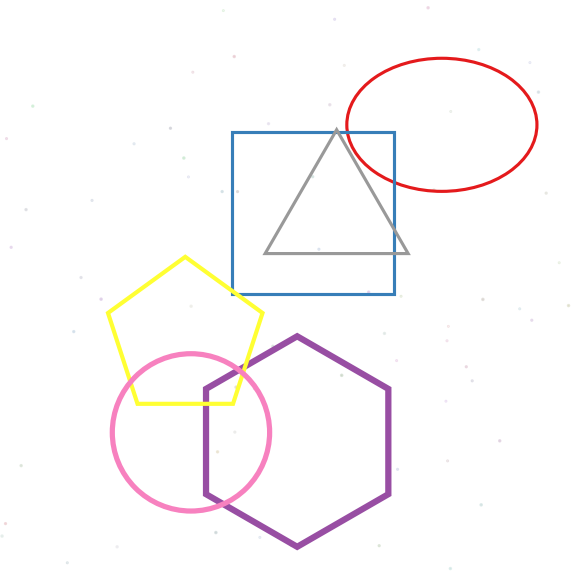[{"shape": "oval", "thickness": 1.5, "radius": 0.82, "center": [0.765, 0.783]}, {"shape": "square", "thickness": 1.5, "radius": 0.7, "center": [0.542, 0.631]}, {"shape": "hexagon", "thickness": 3, "radius": 0.91, "center": [0.515, 0.235]}, {"shape": "pentagon", "thickness": 2, "radius": 0.7, "center": [0.321, 0.414]}, {"shape": "circle", "thickness": 2.5, "radius": 0.68, "center": [0.331, 0.25]}, {"shape": "triangle", "thickness": 1.5, "radius": 0.71, "center": [0.583, 0.632]}]